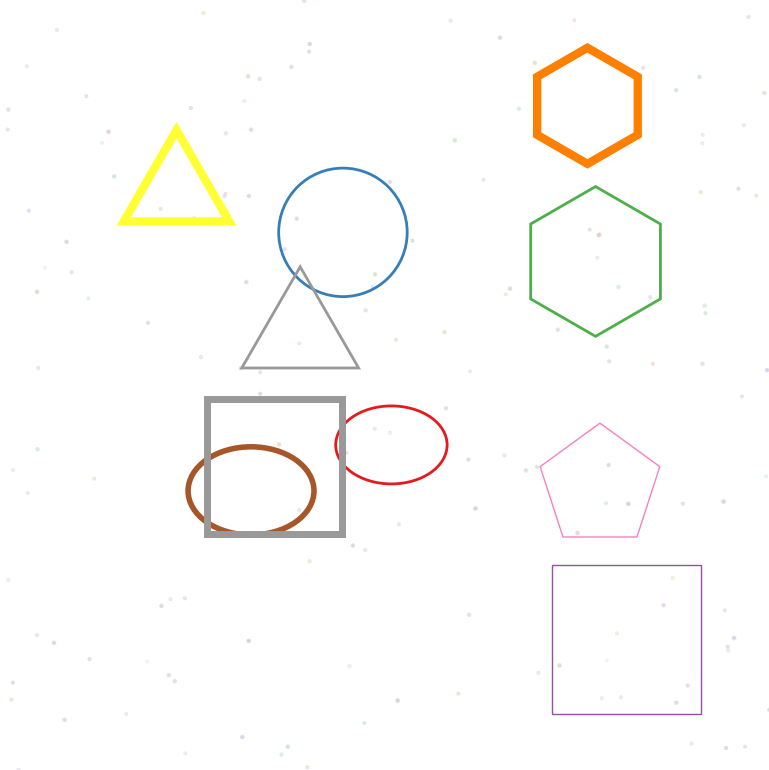[{"shape": "oval", "thickness": 1, "radius": 0.36, "center": [0.508, 0.422]}, {"shape": "circle", "thickness": 1, "radius": 0.42, "center": [0.445, 0.698]}, {"shape": "hexagon", "thickness": 1, "radius": 0.49, "center": [0.773, 0.66]}, {"shape": "square", "thickness": 0.5, "radius": 0.48, "center": [0.814, 0.169]}, {"shape": "hexagon", "thickness": 3, "radius": 0.38, "center": [0.763, 0.863]}, {"shape": "triangle", "thickness": 3, "radius": 0.4, "center": [0.229, 0.752]}, {"shape": "oval", "thickness": 2, "radius": 0.41, "center": [0.326, 0.363]}, {"shape": "pentagon", "thickness": 0.5, "radius": 0.41, "center": [0.779, 0.369]}, {"shape": "triangle", "thickness": 1, "radius": 0.44, "center": [0.39, 0.566]}, {"shape": "square", "thickness": 2.5, "radius": 0.44, "center": [0.357, 0.394]}]